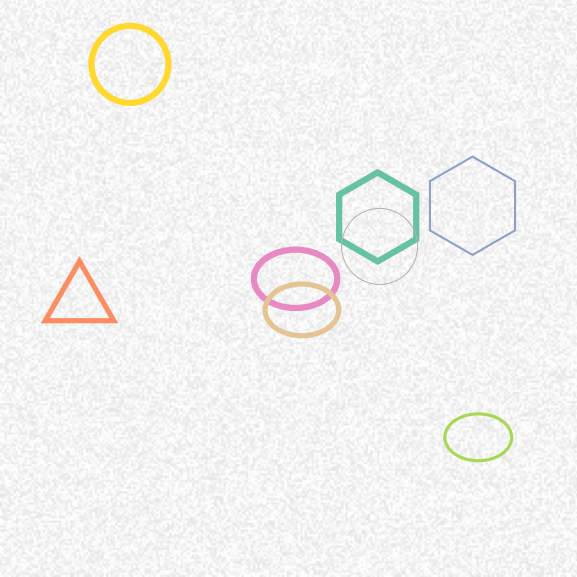[{"shape": "hexagon", "thickness": 3, "radius": 0.39, "center": [0.654, 0.624]}, {"shape": "triangle", "thickness": 2.5, "radius": 0.34, "center": [0.138, 0.478]}, {"shape": "hexagon", "thickness": 1, "radius": 0.43, "center": [0.818, 0.643]}, {"shape": "oval", "thickness": 3, "radius": 0.36, "center": [0.512, 0.516]}, {"shape": "oval", "thickness": 1.5, "radius": 0.29, "center": [0.828, 0.242]}, {"shape": "circle", "thickness": 3, "radius": 0.33, "center": [0.225, 0.888]}, {"shape": "oval", "thickness": 2.5, "radius": 0.32, "center": [0.523, 0.463]}, {"shape": "circle", "thickness": 0.5, "radius": 0.33, "center": [0.657, 0.572]}]